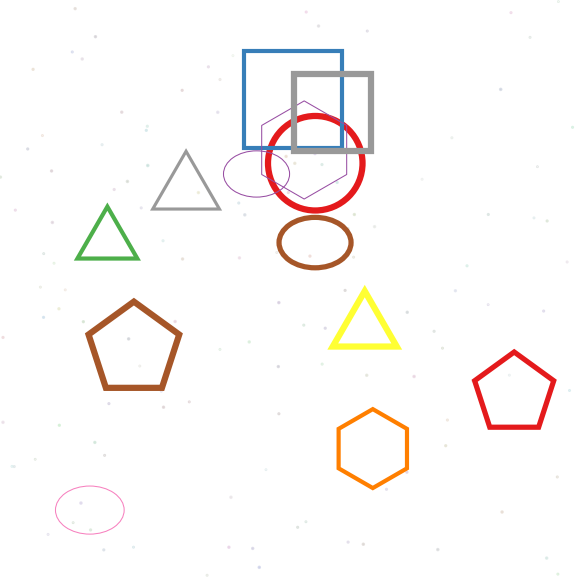[{"shape": "circle", "thickness": 3, "radius": 0.41, "center": [0.546, 0.716]}, {"shape": "pentagon", "thickness": 2.5, "radius": 0.36, "center": [0.89, 0.318]}, {"shape": "square", "thickness": 2, "radius": 0.42, "center": [0.507, 0.827]}, {"shape": "triangle", "thickness": 2, "radius": 0.3, "center": [0.186, 0.581]}, {"shape": "oval", "thickness": 0.5, "radius": 0.29, "center": [0.444, 0.698]}, {"shape": "hexagon", "thickness": 0.5, "radius": 0.42, "center": [0.527, 0.739]}, {"shape": "hexagon", "thickness": 2, "radius": 0.34, "center": [0.646, 0.222]}, {"shape": "triangle", "thickness": 3, "radius": 0.32, "center": [0.632, 0.431]}, {"shape": "oval", "thickness": 2.5, "radius": 0.31, "center": [0.546, 0.579]}, {"shape": "pentagon", "thickness": 3, "radius": 0.41, "center": [0.232, 0.394]}, {"shape": "oval", "thickness": 0.5, "radius": 0.3, "center": [0.156, 0.116]}, {"shape": "triangle", "thickness": 1.5, "radius": 0.33, "center": [0.322, 0.671]}, {"shape": "square", "thickness": 3, "radius": 0.33, "center": [0.576, 0.805]}]